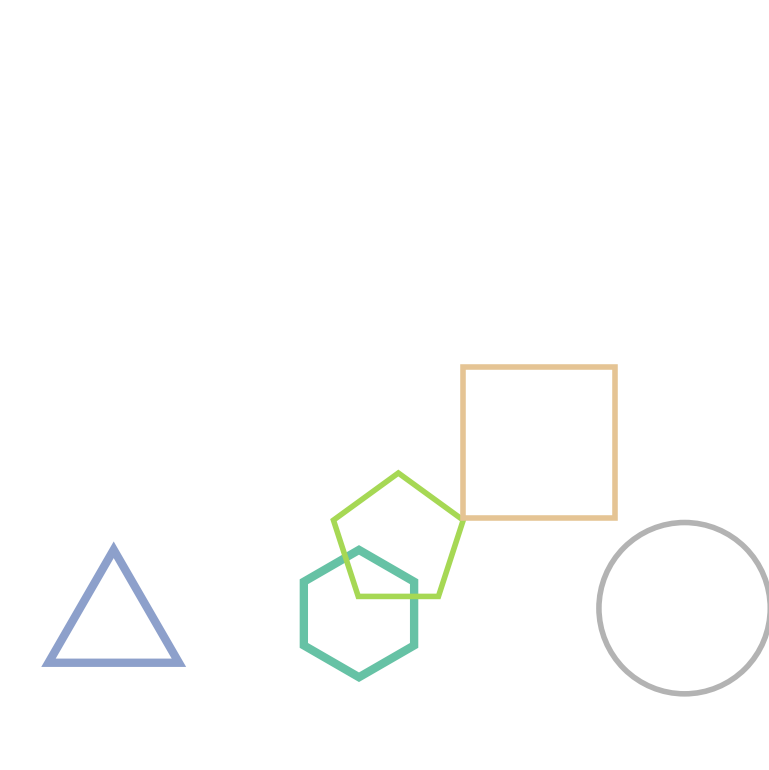[{"shape": "hexagon", "thickness": 3, "radius": 0.41, "center": [0.466, 0.203]}, {"shape": "triangle", "thickness": 3, "radius": 0.49, "center": [0.148, 0.188]}, {"shape": "pentagon", "thickness": 2, "radius": 0.44, "center": [0.517, 0.297]}, {"shape": "square", "thickness": 2, "radius": 0.49, "center": [0.7, 0.425]}, {"shape": "circle", "thickness": 2, "radius": 0.56, "center": [0.889, 0.21]}]